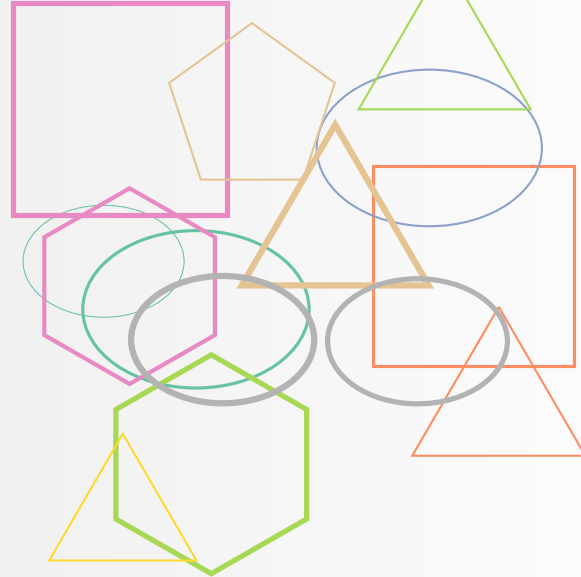[{"shape": "oval", "thickness": 1.5, "radius": 0.97, "center": [0.337, 0.464]}, {"shape": "oval", "thickness": 0.5, "radius": 0.69, "center": [0.178, 0.547]}, {"shape": "square", "thickness": 1.5, "radius": 0.87, "center": [0.815, 0.538]}, {"shape": "triangle", "thickness": 1, "radius": 0.86, "center": [0.858, 0.296]}, {"shape": "oval", "thickness": 1, "radius": 0.97, "center": [0.739, 0.743]}, {"shape": "hexagon", "thickness": 2, "radius": 0.85, "center": [0.223, 0.504]}, {"shape": "square", "thickness": 2.5, "radius": 0.92, "center": [0.206, 0.81]}, {"shape": "triangle", "thickness": 1, "radius": 0.85, "center": [0.765, 0.895]}, {"shape": "hexagon", "thickness": 2.5, "radius": 0.95, "center": [0.363, 0.195]}, {"shape": "triangle", "thickness": 1, "radius": 0.73, "center": [0.211, 0.102]}, {"shape": "pentagon", "thickness": 1, "radius": 0.75, "center": [0.433, 0.809]}, {"shape": "triangle", "thickness": 3, "radius": 0.93, "center": [0.577, 0.598]}, {"shape": "oval", "thickness": 3, "radius": 0.79, "center": [0.383, 0.411]}, {"shape": "oval", "thickness": 2.5, "radius": 0.77, "center": [0.718, 0.408]}]